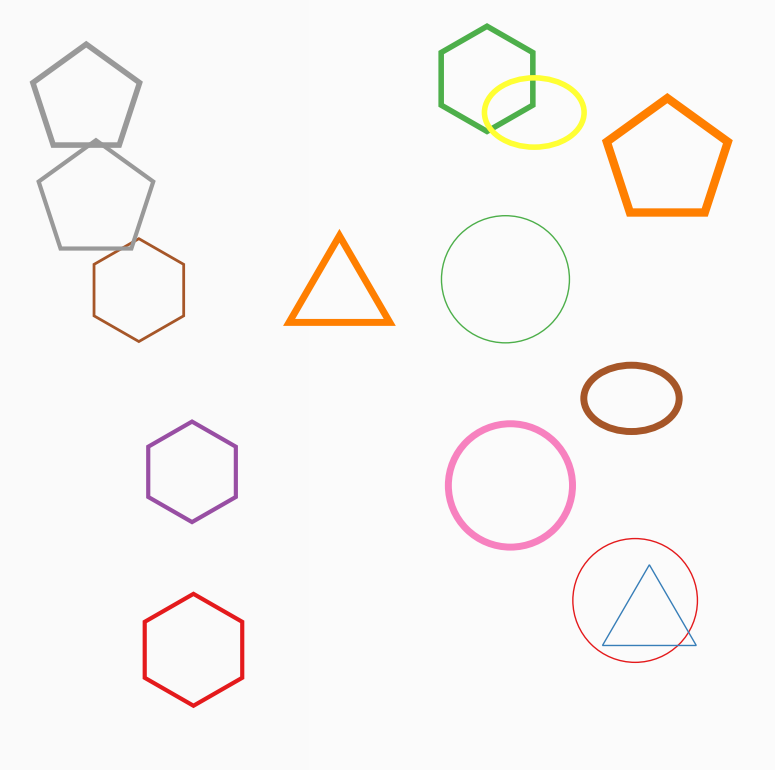[{"shape": "circle", "thickness": 0.5, "radius": 0.4, "center": [0.82, 0.22]}, {"shape": "hexagon", "thickness": 1.5, "radius": 0.36, "center": [0.25, 0.156]}, {"shape": "triangle", "thickness": 0.5, "radius": 0.35, "center": [0.838, 0.197]}, {"shape": "hexagon", "thickness": 2, "radius": 0.34, "center": [0.628, 0.898]}, {"shape": "circle", "thickness": 0.5, "radius": 0.41, "center": [0.652, 0.637]}, {"shape": "hexagon", "thickness": 1.5, "radius": 0.33, "center": [0.248, 0.387]}, {"shape": "triangle", "thickness": 2.5, "radius": 0.38, "center": [0.438, 0.619]}, {"shape": "pentagon", "thickness": 3, "radius": 0.41, "center": [0.861, 0.79]}, {"shape": "oval", "thickness": 2, "radius": 0.32, "center": [0.689, 0.854]}, {"shape": "oval", "thickness": 2.5, "radius": 0.31, "center": [0.815, 0.483]}, {"shape": "hexagon", "thickness": 1, "radius": 0.33, "center": [0.179, 0.623]}, {"shape": "circle", "thickness": 2.5, "radius": 0.4, "center": [0.659, 0.37]}, {"shape": "pentagon", "thickness": 2, "radius": 0.36, "center": [0.111, 0.87]}, {"shape": "pentagon", "thickness": 1.5, "radius": 0.39, "center": [0.124, 0.74]}]